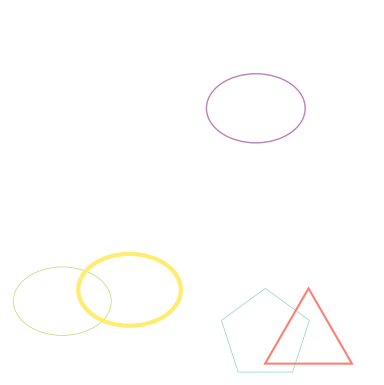[{"shape": "pentagon", "thickness": 0.5, "radius": 0.6, "center": [0.689, 0.131]}, {"shape": "triangle", "thickness": 1.5, "radius": 0.65, "center": [0.801, 0.121]}, {"shape": "oval", "thickness": 0.5, "radius": 0.64, "center": [0.162, 0.218]}, {"shape": "oval", "thickness": 1, "radius": 0.64, "center": [0.664, 0.719]}, {"shape": "oval", "thickness": 3, "radius": 0.67, "center": [0.336, 0.247]}]